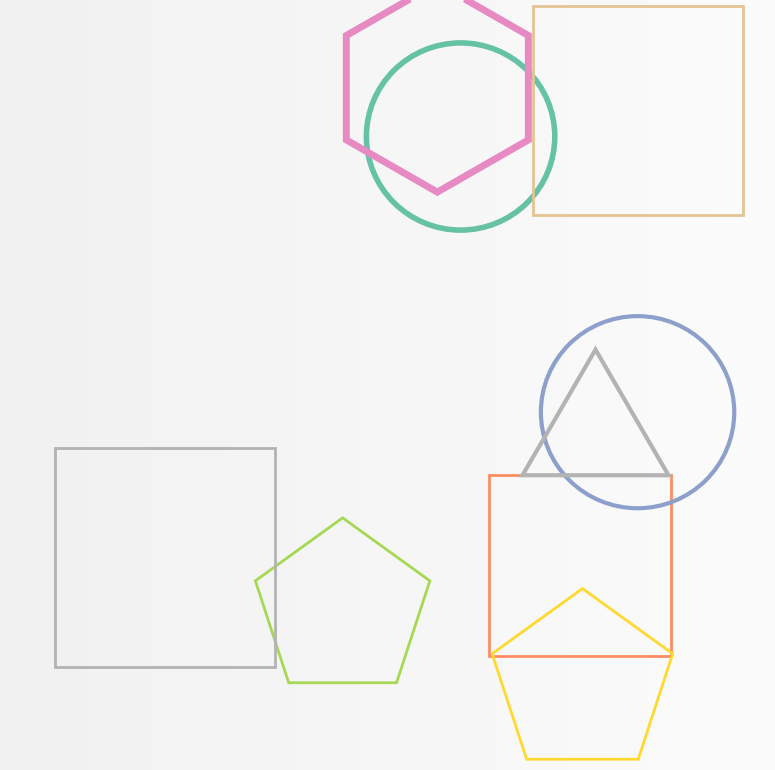[{"shape": "circle", "thickness": 2, "radius": 0.61, "center": [0.594, 0.823]}, {"shape": "square", "thickness": 1, "radius": 0.59, "center": [0.748, 0.265]}, {"shape": "circle", "thickness": 1.5, "radius": 0.62, "center": [0.823, 0.465]}, {"shape": "hexagon", "thickness": 2.5, "radius": 0.68, "center": [0.564, 0.886]}, {"shape": "pentagon", "thickness": 1, "radius": 0.59, "center": [0.442, 0.209]}, {"shape": "pentagon", "thickness": 1, "radius": 0.61, "center": [0.752, 0.113]}, {"shape": "square", "thickness": 1, "radius": 0.68, "center": [0.823, 0.856]}, {"shape": "square", "thickness": 1, "radius": 0.71, "center": [0.213, 0.276]}, {"shape": "triangle", "thickness": 1.5, "radius": 0.54, "center": [0.768, 0.437]}]